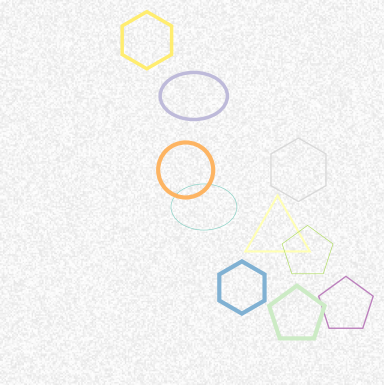[{"shape": "oval", "thickness": 0.5, "radius": 0.43, "center": [0.53, 0.462]}, {"shape": "triangle", "thickness": 1.5, "radius": 0.48, "center": [0.721, 0.395]}, {"shape": "oval", "thickness": 2.5, "radius": 0.44, "center": [0.503, 0.751]}, {"shape": "hexagon", "thickness": 3, "radius": 0.34, "center": [0.628, 0.253]}, {"shape": "circle", "thickness": 3, "radius": 0.36, "center": [0.482, 0.559]}, {"shape": "pentagon", "thickness": 0.5, "radius": 0.35, "center": [0.799, 0.345]}, {"shape": "hexagon", "thickness": 1, "radius": 0.41, "center": [0.775, 0.559]}, {"shape": "pentagon", "thickness": 1, "radius": 0.37, "center": [0.898, 0.208]}, {"shape": "pentagon", "thickness": 3, "radius": 0.38, "center": [0.771, 0.182]}, {"shape": "hexagon", "thickness": 2.5, "radius": 0.37, "center": [0.382, 0.896]}]